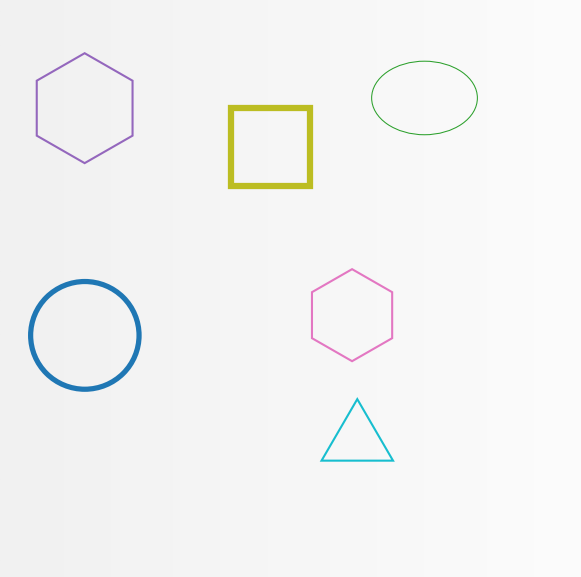[{"shape": "circle", "thickness": 2.5, "radius": 0.47, "center": [0.146, 0.418]}, {"shape": "oval", "thickness": 0.5, "radius": 0.45, "center": [0.73, 0.829]}, {"shape": "hexagon", "thickness": 1, "radius": 0.48, "center": [0.146, 0.812]}, {"shape": "hexagon", "thickness": 1, "radius": 0.4, "center": [0.606, 0.453]}, {"shape": "square", "thickness": 3, "radius": 0.34, "center": [0.466, 0.745]}, {"shape": "triangle", "thickness": 1, "radius": 0.36, "center": [0.615, 0.237]}]